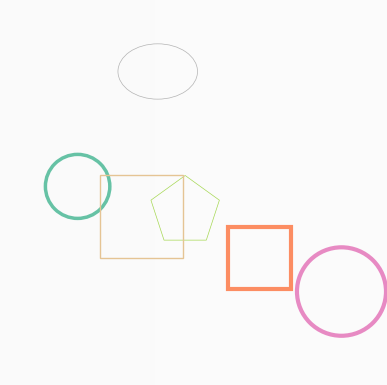[{"shape": "circle", "thickness": 2.5, "radius": 0.42, "center": [0.2, 0.516]}, {"shape": "square", "thickness": 3, "radius": 0.4, "center": [0.67, 0.33]}, {"shape": "circle", "thickness": 3, "radius": 0.57, "center": [0.881, 0.243]}, {"shape": "pentagon", "thickness": 0.5, "radius": 0.46, "center": [0.478, 0.451]}, {"shape": "square", "thickness": 1, "radius": 0.54, "center": [0.365, 0.438]}, {"shape": "oval", "thickness": 0.5, "radius": 0.51, "center": [0.407, 0.814]}]